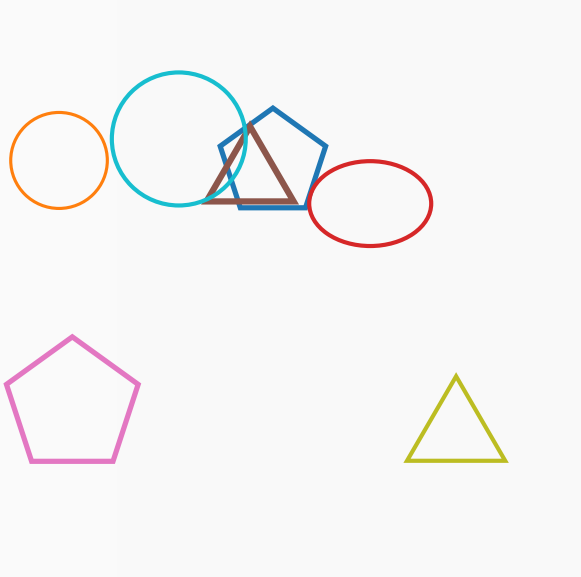[{"shape": "pentagon", "thickness": 2.5, "radius": 0.48, "center": [0.47, 0.717]}, {"shape": "circle", "thickness": 1.5, "radius": 0.42, "center": [0.102, 0.721]}, {"shape": "oval", "thickness": 2, "radius": 0.52, "center": [0.637, 0.647]}, {"shape": "triangle", "thickness": 3, "radius": 0.43, "center": [0.43, 0.694]}, {"shape": "pentagon", "thickness": 2.5, "radius": 0.6, "center": [0.124, 0.297]}, {"shape": "triangle", "thickness": 2, "radius": 0.49, "center": [0.785, 0.25]}, {"shape": "circle", "thickness": 2, "radius": 0.58, "center": [0.308, 0.759]}]